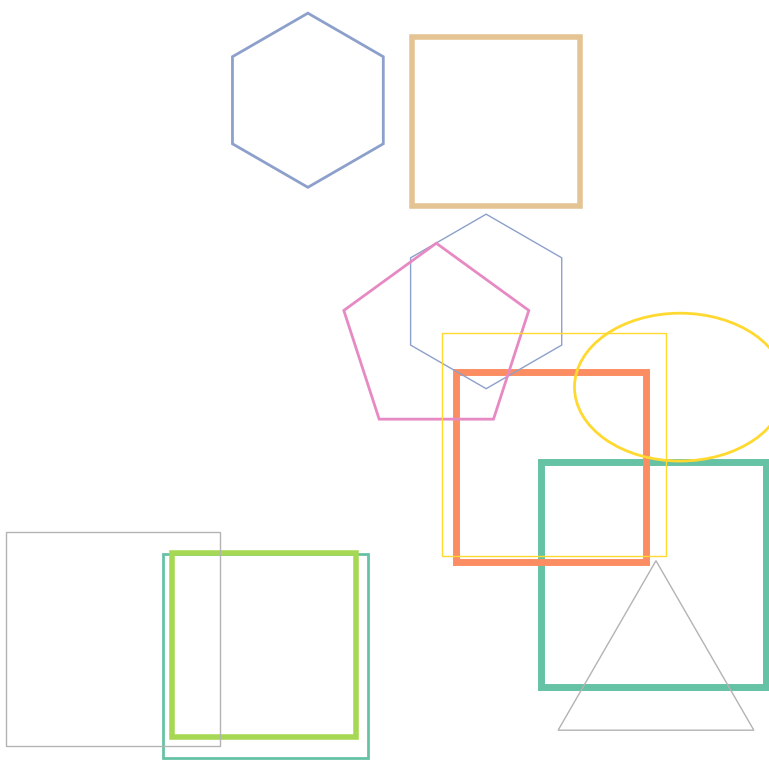[{"shape": "square", "thickness": 1, "radius": 0.66, "center": [0.345, 0.148]}, {"shape": "square", "thickness": 2.5, "radius": 0.73, "center": [0.848, 0.254]}, {"shape": "square", "thickness": 2.5, "radius": 0.62, "center": [0.716, 0.394]}, {"shape": "hexagon", "thickness": 0.5, "radius": 0.57, "center": [0.631, 0.609]}, {"shape": "hexagon", "thickness": 1, "radius": 0.57, "center": [0.4, 0.87]}, {"shape": "pentagon", "thickness": 1, "radius": 0.63, "center": [0.567, 0.558]}, {"shape": "square", "thickness": 2, "radius": 0.6, "center": [0.343, 0.162]}, {"shape": "square", "thickness": 0.5, "radius": 0.73, "center": [0.72, 0.423]}, {"shape": "oval", "thickness": 1, "radius": 0.69, "center": [0.883, 0.497]}, {"shape": "square", "thickness": 2, "radius": 0.55, "center": [0.644, 0.842]}, {"shape": "square", "thickness": 0.5, "radius": 0.69, "center": [0.147, 0.17]}, {"shape": "triangle", "thickness": 0.5, "radius": 0.73, "center": [0.852, 0.125]}]